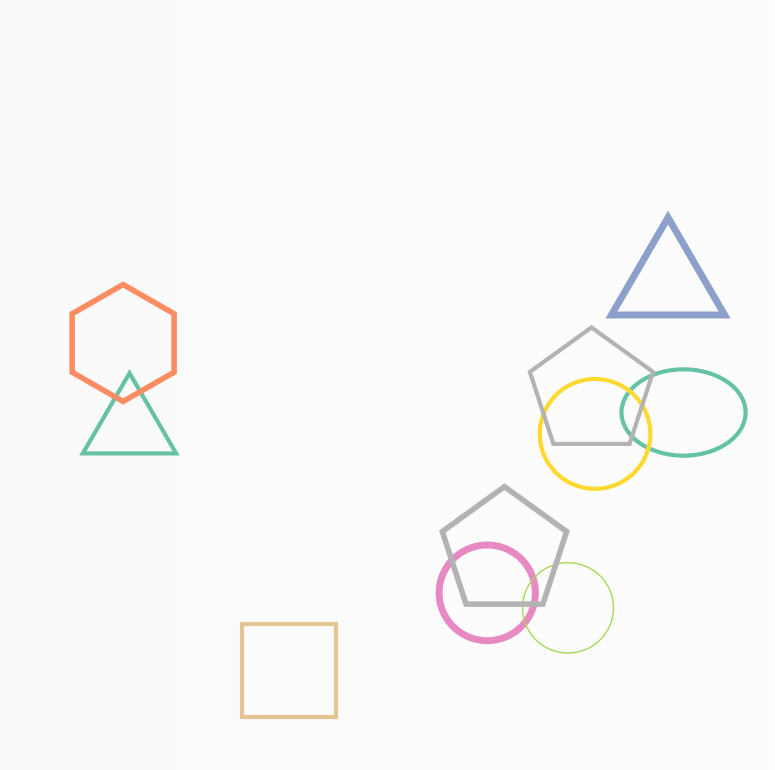[{"shape": "oval", "thickness": 1.5, "radius": 0.4, "center": [0.882, 0.464]}, {"shape": "triangle", "thickness": 1.5, "radius": 0.35, "center": [0.167, 0.446]}, {"shape": "hexagon", "thickness": 2, "radius": 0.38, "center": [0.159, 0.555]}, {"shape": "triangle", "thickness": 2.5, "radius": 0.42, "center": [0.862, 0.633]}, {"shape": "circle", "thickness": 2.5, "radius": 0.31, "center": [0.629, 0.23]}, {"shape": "circle", "thickness": 0.5, "radius": 0.29, "center": [0.733, 0.211]}, {"shape": "circle", "thickness": 1.5, "radius": 0.36, "center": [0.768, 0.436]}, {"shape": "square", "thickness": 1.5, "radius": 0.3, "center": [0.373, 0.13]}, {"shape": "pentagon", "thickness": 2, "radius": 0.42, "center": [0.651, 0.284]}, {"shape": "pentagon", "thickness": 1.5, "radius": 0.42, "center": [0.763, 0.491]}]